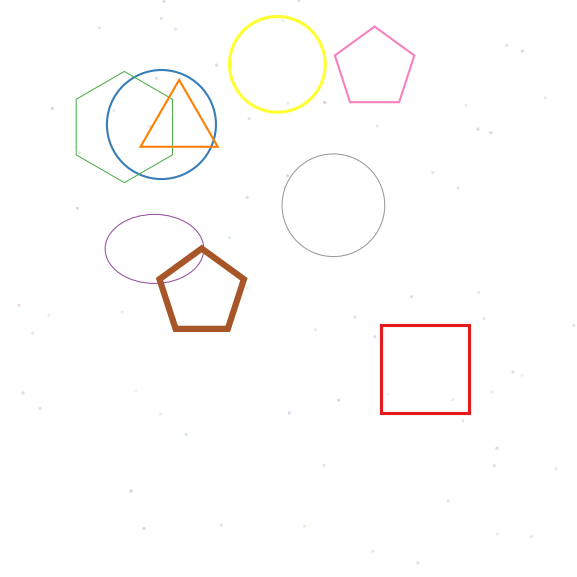[{"shape": "square", "thickness": 1.5, "radius": 0.38, "center": [0.736, 0.361]}, {"shape": "circle", "thickness": 1, "radius": 0.47, "center": [0.28, 0.783]}, {"shape": "hexagon", "thickness": 0.5, "radius": 0.48, "center": [0.215, 0.779]}, {"shape": "oval", "thickness": 0.5, "radius": 0.43, "center": [0.267, 0.568]}, {"shape": "triangle", "thickness": 1, "radius": 0.39, "center": [0.31, 0.784]}, {"shape": "circle", "thickness": 1.5, "radius": 0.41, "center": [0.48, 0.888]}, {"shape": "pentagon", "thickness": 3, "radius": 0.38, "center": [0.349, 0.492]}, {"shape": "pentagon", "thickness": 1, "radius": 0.36, "center": [0.649, 0.881]}, {"shape": "circle", "thickness": 0.5, "radius": 0.44, "center": [0.577, 0.644]}]